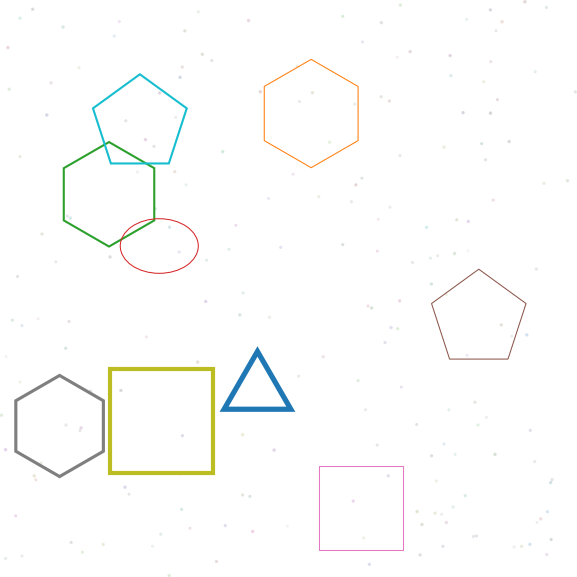[{"shape": "triangle", "thickness": 2.5, "radius": 0.33, "center": [0.446, 0.324]}, {"shape": "hexagon", "thickness": 0.5, "radius": 0.47, "center": [0.539, 0.803]}, {"shape": "hexagon", "thickness": 1, "radius": 0.45, "center": [0.189, 0.663]}, {"shape": "oval", "thickness": 0.5, "radius": 0.34, "center": [0.276, 0.573]}, {"shape": "pentagon", "thickness": 0.5, "radius": 0.43, "center": [0.829, 0.447]}, {"shape": "square", "thickness": 0.5, "radius": 0.36, "center": [0.626, 0.119]}, {"shape": "hexagon", "thickness": 1.5, "radius": 0.44, "center": [0.103, 0.261]}, {"shape": "square", "thickness": 2, "radius": 0.45, "center": [0.28, 0.271]}, {"shape": "pentagon", "thickness": 1, "radius": 0.43, "center": [0.242, 0.785]}]